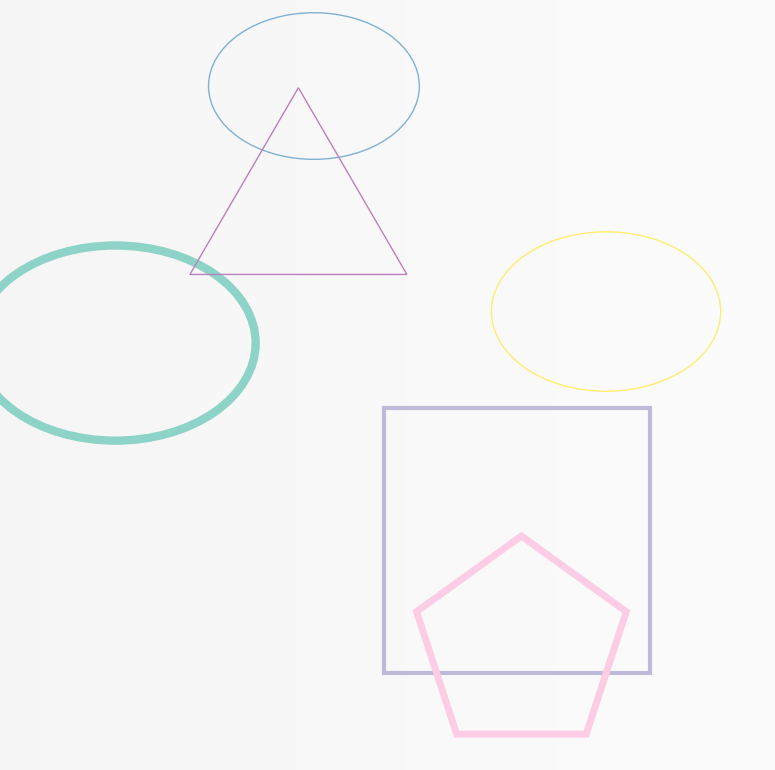[{"shape": "oval", "thickness": 3, "radius": 0.91, "center": [0.149, 0.554]}, {"shape": "square", "thickness": 1.5, "radius": 0.86, "center": [0.667, 0.298]}, {"shape": "oval", "thickness": 0.5, "radius": 0.68, "center": [0.405, 0.888]}, {"shape": "pentagon", "thickness": 2.5, "radius": 0.71, "center": [0.673, 0.162]}, {"shape": "triangle", "thickness": 0.5, "radius": 0.81, "center": [0.385, 0.724]}, {"shape": "oval", "thickness": 0.5, "radius": 0.74, "center": [0.782, 0.595]}]